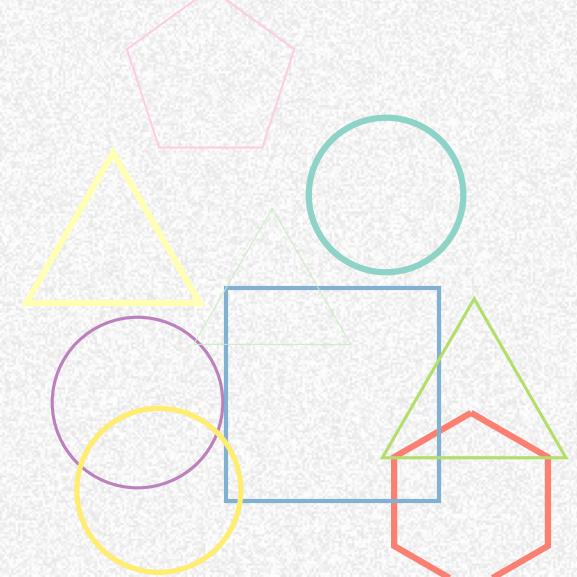[{"shape": "circle", "thickness": 3, "radius": 0.67, "center": [0.668, 0.662]}, {"shape": "triangle", "thickness": 3, "radius": 0.87, "center": [0.196, 0.561]}, {"shape": "hexagon", "thickness": 3, "radius": 0.77, "center": [0.816, 0.131]}, {"shape": "square", "thickness": 2, "radius": 0.92, "center": [0.576, 0.317]}, {"shape": "triangle", "thickness": 1.5, "radius": 0.92, "center": [0.821, 0.298]}, {"shape": "pentagon", "thickness": 1, "radius": 0.76, "center": [0.365, 0.867]}, {"shape": "circle", "thickness": 1.5, "radius": 0.74, "center": [0.238, 0.302]}, {"shape": "triangle", "thickness": 0.5, "radius": 0.79, "center": [0.471, 0.481]}, {"shape": "circle", "thickness": 2.5, "radius": 0.71, "center": [0.275, 0.15]}]